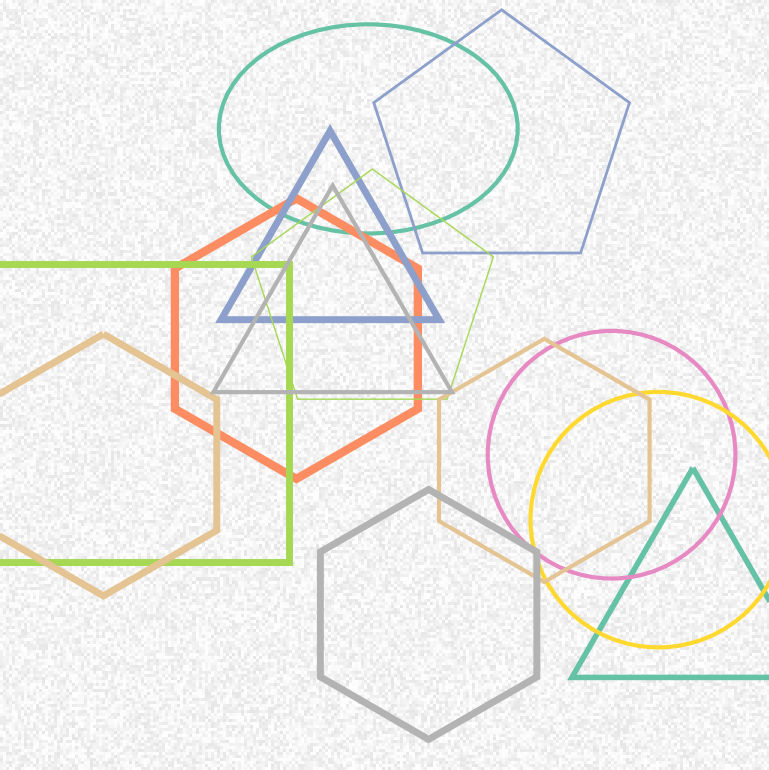[{"shape": "triangle", "thickness": 2, "radius": 0.91, "center": [0.9, 0.211]}, {"shape": "oval", "thickness": 1.5, "radius": 0.97, "center": [0.478, 0.833]}, {"shape": "hexagon", "thickness": 3, "radius": 0.91, "center": [0.385, 0.56]}, {"shape": "pentagon", "thickness": 1, "radius": 0.87, "center": [0.651, 0.813]}, {"shape": "triangle", "thickness": 2.5, "radius": 0.82, "center": [0.429, 0.667]}, {"shape": "circle", "thickness": 1.5, "radius": 0.8, "center": [0.794, 0.409]}, {"shape": "pentagon", "thickness": 0.5, "radius": 0.83, "center": [0.484, 0.615]}, {"shape": "square", "thickness": 2.5, "radius": 0.97, "center": [0.182, 0.463]}, {"shape": "circle", "thickness": 1.5, "radius": 0.83, "center": [0.855, 0.325]}, {"shape": "hexagon", "thickness": 2.5, "radius": 0.85, "center": [0.134, 0.396]}, {"shape": "hexagon", "thickness": 1.5, "radius": 0.79, "center": [0.707, 0.402]}, {"shape": "triangle", "thickness": 1.5, "radius": 0.89, "center": [0.432, 0.58]}, {"shape": "hexagon", "thickness": 2.5, "radius": 0.81, "center": [0.557, 0.202]}]